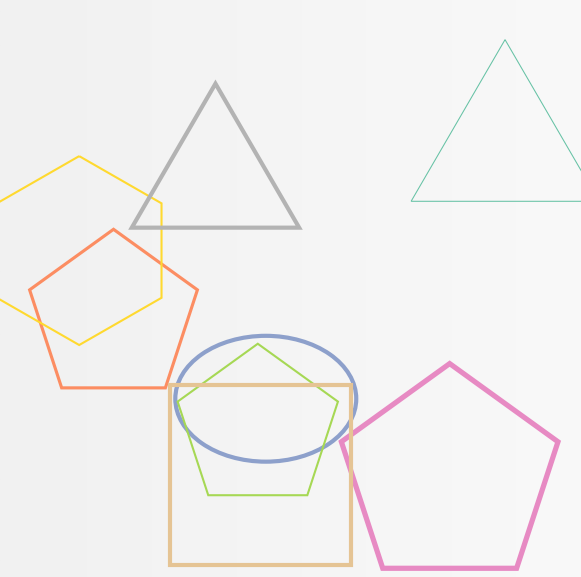[{"shape": "triangle", "thickness": 0.5, "radius": 0.93, "center": [0.869, 0.744]}, {"shape": "pentagon", "thickness": 1.5, "radius": 0.76, "center": [0.195, 0.45]}, {"shape": "oval", "thickness": 2, "radius": 0.78, "center": [0.457, 0.309]}, {"shape": "pentagon", "thickness": 2.5, "radius": 0.98, "center": [0.774, 0.174]}, {"shape": "pentagon", "thickness": 1, "radius": 0.72, "center": [0.443, 0.259]}, {"shape": "hexagon", "thickness": 1, "radius": 0.82, "center": [0.136, 0.565]}, {"shape": "square", "thickness": 2, "radius": 0.78, "center": [0.448, 0.177]}, {"shape": "triangle", "thickness": 2, "radius": 0.83, "center": [0.371, 0.688]}]